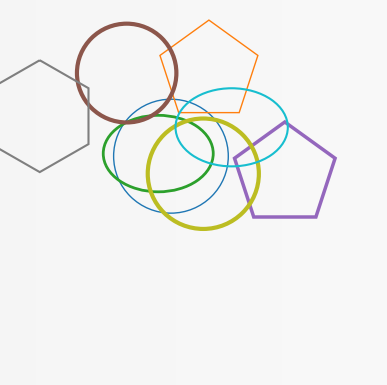[{"shape": "circle", "thickness": 1, "radius": 0.74, "center": [0.441, 0.594]}, {"shape": "pentagon", "thickness": 1, "radius": 0.66, "center": [0.539, 0.815]}, {"shape": "oval", "thickness": 2, "radius": 0.71, "center": [0.408, 0.601]}, {"shape": "pentagon", "thickness": 2.5, "radius": 0.68, "center": [0.735, 0.547]}, {"shape": "circle", "thickness": 3, "radius": 0.64, "center": [0.327, 0.81]}, {"shape": "hexagon", "thickness": 1.5, "radius": 0.73, "center": [0.103, 0.698]}, {"shape": "circle", "thickness": 3, "radius": 0.72, "center": [0.525, 0.549]}, {"shape": "oval", "thickness": 1.5, "radius": 0.72, "center": [0.598, 0.669]}]